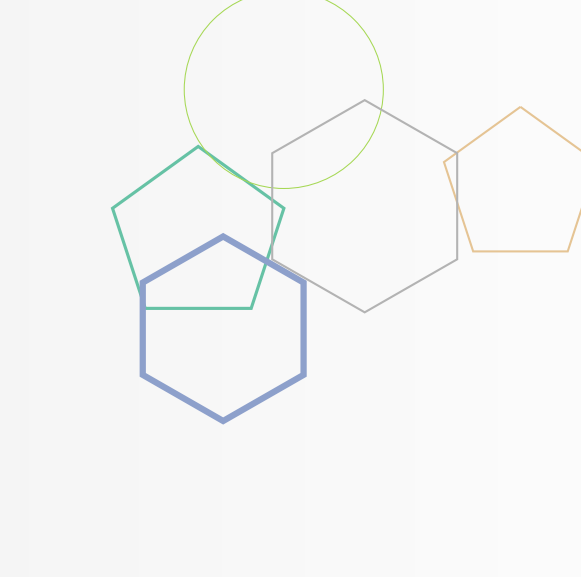[{"shape": "pentagon", "thickness": 1.5, "radius": 0.78, "center": [0.341, 0.591]}, {"shape": "hexagon", "thickness": 3, "radius": 0.8, "center": [0.384, 0.43]}, {"shape": "circle", "thickness": 0.5, "radius": 0.86, "center": [0.488, 0.844]}, {"shape": "pentagon", "thickness": 1, "radius": 0.69, "center": [0.895, 0.676]}, {"shape": "hexagon", "thickness": 1, "radius": 0.92, "center": [0.627, 0.642]}]